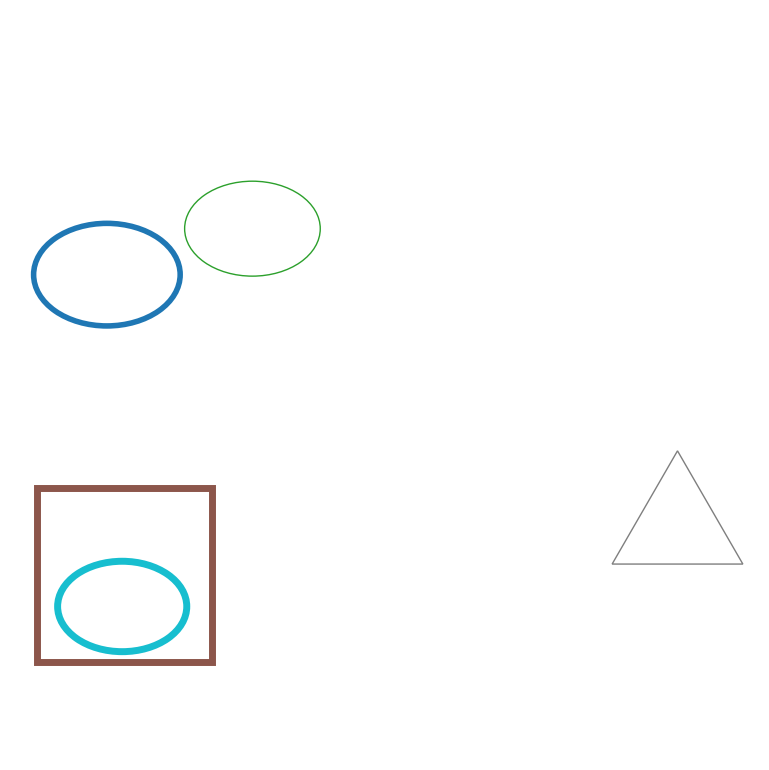[{"shape": "oval", "thickness": 2, "radius": 0.48, "center": [0.139, 0.643]}, {"shape": "oval", "thickness": 0.5, "radius": 0.44, "center": [0.328, 0.703]}, {"shape": "square", "thickness": 2.5, "radius": 0.57, "center": [0.162, 0.253]}, {"shape": "triangle", "thickness": 0.5, "radius": 0.49, "center": [0.88, 0.316]}, {"shape": "oval", "thickness": 2.5, "radius": 0.42, "center": [0.159, 0.212]}]